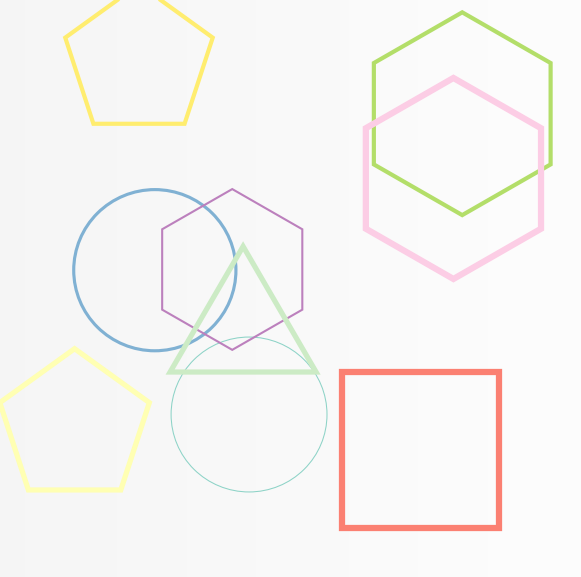[{"shape": "circle", "thickness": 0.5, "radius": 0.67, "center": [0.428, 0.281]}, {"shape": "pentagon", "thickness": 2.5, "radius": 0.68, "center": [0.128, 0.26]}, {"shape": "square", "thickness": 3, "radius": 0.67, "center": [0.724, 0.219]}, {"shape": "circle", "thickness": 1.5, "radius": 0.7, "center": [0.266, 0.531]}, {"shape": "hexagon", "thickness": 2, "radius": 0.88, "center": [0.795, 0.802]}, {"shape": "hexagon", "thickness": 3, "radius": 0.87, "center": [0.78, 0.69]}, {"shape": "hexagon", "thickness": 1, "radius": 0.7, "center": [0.4, 0.533]}, {"shape": "triangle", "thickness": 2.5, "radius": 0.73, "center": [0.418, 0.427]}, {"shape": "pentagon", "thickness": 2, "radius": 0.67, "center": [0.239, 0.893]}]